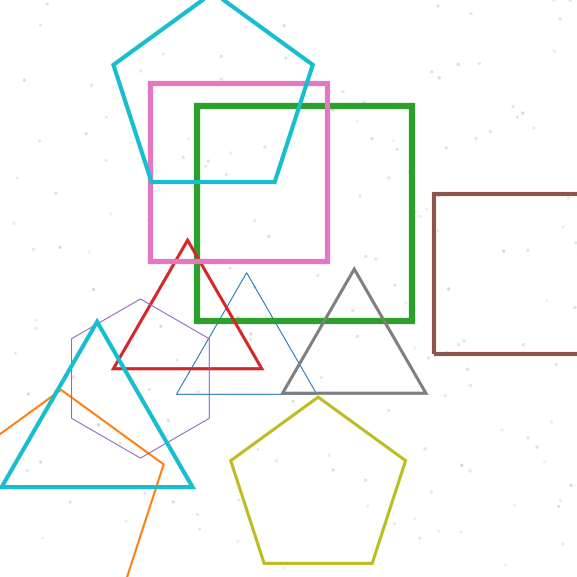[{"shape": "triangle", "thickness": 0.5, "radius": 0.7, "center": [0.427, 0.386]}, {"shape": "pentagon", "thickness": 1, "radius": 0.93, "center": [0.106, 0.137]}, {"shape": "square", "thickness": 3, "radius": 0.93, "center": [0.528, 0.629]}, {"shape": "triangle", "thickness": 1.5, "radius": 0.74, "center": [0.325, 0.435]}, {"shape": "hexagon", "thickness": 0.5, "radius": 0.69, "center": [0.243, 0.344]}, {"shape": "square", "thickness": 2, "radius": 0.69, "center": [0.89, 0.525]}, {"shape": "square", "thickness": 2.5, "radius": 0.77, "center": [0.414, 0.701]}, {"shape": "triangle", "thickness": 1.5, "radius": 0.72, "center": [0.613, 0.39]}, {"shape": "pentagon", "thickness": 1.5, "radius": 0.8, "center": [0.551, 0.152]}, {"shape": "pentagon", "thickness": 2, "radius": 0.91, "center": [0.369, 0.831]}, {"shape": "triangle", "thickness": 2, "radius": 0.95, "center": [0.168, 0.251]}]